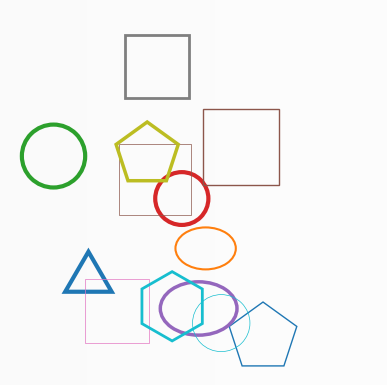[{"shape": "triangle", "thickness": 3, "radius": 0.35, "center": [0.228, 0.277]}, {"shape": "pentagon", "thickness": 1, "radius": 0.46, "center": [0.679, 0.124]}, {"shape": "oval", "thickness": 1.5, "radius": 0.39, "center": [0.531, 0.355]}, {"shape": "circle", "thickness": 3, "radius": 0.41, "center": [0.138, 0.595]}, {"shape": "circle", "thickness": 3, "radius": 0.34, "center": [0.469, 0.484]}, {"shape": "oval", "thickness": 2.5, "radius": 0.49, "center": [0.513, 0.199]}, {"shape": "square", "thickness": 0.5, "radius": 0.46, "center": [0.401, 0.533]}, {"shape": "square", "thickness": 1, "radius": 0.49, "center": [0.621, 0.618]}, {"shape": "square", "thickness": 0.5, "radius": 0.41, "center": [0.302, 0.193]}, {"shape": "square", "thickness": 2, "radius": 0.41, "center": [0.405, 0.827]}, {"shape": "pentagon", "thickness": 2.5, "radius": 0.42, "center": [0.38, 0.599]}, {"shape": "hexagon", "thickness": 2, "radius": 0.45, "center": [0.444, 0.204]}, {"shape": "circle", "thickness": 0.5, "radius": 0.37, "center": [0.571, 0.161]}]